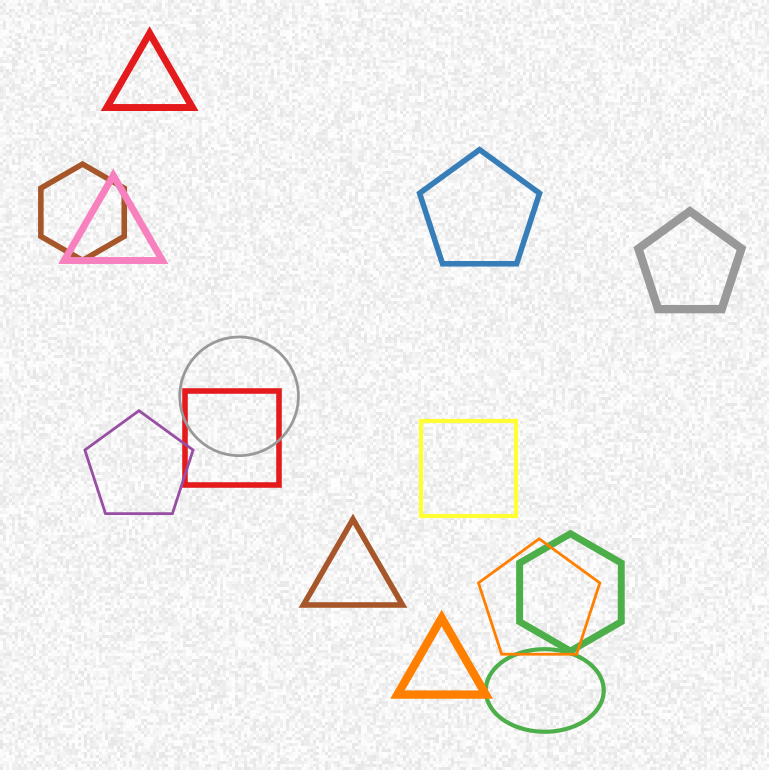[{"shape": "square", "thickness": 2, "radius": 0.3, "center": [0.302, 0.431]}, {"shape": "triangle", "thickness": 2.5, "radius": 0.32, "center": [0.194, 0.893]}, {"shape": "pentagon", "thickness": 2, "radius": 0.41, "center": [0.623, 0.724]}, {"shape": "oval", "thickness": 1.5, "radius": 0.38, "center": [0.707, 0.103]}, {"shape": "hexagon", "thickness": 2.5, "radius": 0.38, "center": [0.741, 0.231]}, {"shape": "pentagon", "thickness": 1, "radius": 0.37, "center": [0.18, 0.393]}, {"shape": "triangle", "thickness": 3, "radius": 0.33, "center": [0.574, 0.131]}, {"shape": "pentagon", "thickness": 1, "radius": 0.41, "center": [0.7, 0.217]}, {"shape": "square", "thickness": 1.5, "radius": 0.31, "center": [0.609, 0.391]}, {"shape": "hexagon", "thickness": 2, "radius": 0.31, "center": [0.107, 0.724]}, {"shape": "triangle", "thickness": 2, "radius": 0.37, "center": [0.458, 0.251]}, {"shape": "triangle", "thickness": 2.5, "radius": 0.37, "center": [0.147, 0.698]}, {"shape": "circle", "thickness": 1, "radius": 0.39, "center": [0.311, 0.485]}, {"shape": "pentagon", "thickness": 3, "radius": 0.35, "center": [0.896, 0.655]}]